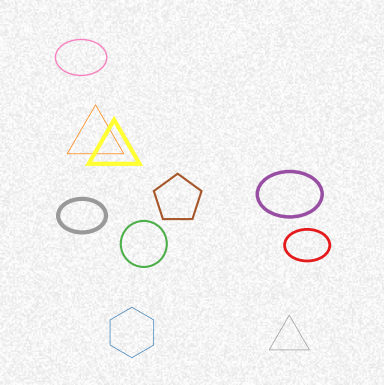[{"shape": "oval", "thickness": 2, "radius": 0.29, "center": [0.798, 0.363]}, {"shape": "hexagon", "thickness": 0.5, "radius": 0.33, "center": [0.343, 0.136]}, {"shape": "circle", "thickness": 1.5, "radius": 0.3, "center": [0.373, 0.366]}, {"shape": "oval", "thickness": 2.5, "radius": 0.42, "center": [0.753, 0.496]}, {"shape": "triangle", "thickness": 0.5, "radius": 0.42, "center": [0.248, 0.643]}, {"shape": "triangle", "thickness": 3, "radius": 0.38, "center": [0.296, 0.613]}, {"shape": "pentagon", "thickness": 1.5, "radius": 0.33, "center": [0.462, 0.484]}, {"shape": "oval", "thickness": 1, "radius": 0.33, "center": [0.211, 0.851]}, {"shape": "triangle", "thickness": 0.5, "radius": 0.3, "center": [0.751, 0.121]}, {"shape": "oval", "thickness": 3, "radius": 0.31, "center": [0.213, 0.44]}]